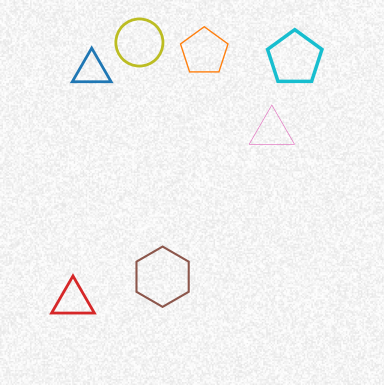[{"shape": "triangle", "thickness": 2, "radius": 0.29, "center": [0.238, 0.817]}, {"shape": "pentagon", "thickness": 1, "radius": 0.32, "center": [0.531, 0.866]}, {"shape": "triangle", "thickness": 2, "radius": 0.32, "center": [0.19, 0.219]}, {"shape": "hexagon", "thickness": 1.5, "radius": 0.39, "center": [0.422, 0.281]}, {"shape": "triangle", "thickness": 0.5, "radius": 0.34, "center": [0.706, 0.659]}, {"shape": "circle", "thickness": 2, "radius": 0.31, "center": [0.362, 0.89]}, {"shape": "pentagon", "thickness": 2.5, "radius": 0.37, "center": [0.766, 0.849]}]